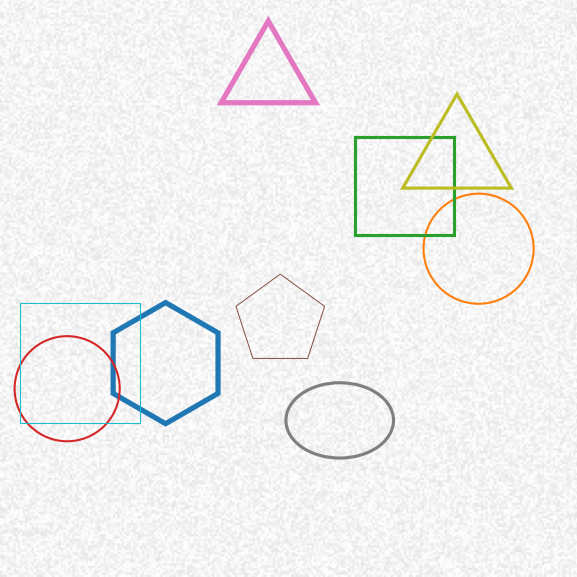[{"shape": "hexagon", "thickness": 2.5, "radius": 0.52, "center": [0.287, 0.37]}, {"shape": "circle", "thickness": 1, "radius": 0.48, "center": [0.829, 0.568]}, {"shape": "square", "thickness": 1.5, "radius": 0.43, "center": [0.7, 0.677]}, {"shape": "circle", "thickness": 1, "radius": 0.46, "center": [0.116, 0.326]}, {"shape": "pentagon", "thickness": 0.5, "radius": 0.4, "center": [0.485, 0.444]}, {"shape": "triangle", "thickness": 2.5, "radius": 0.47, "center": [0.465, 0.868]}, {"shape": "oval", "thickness": 1.5, "radius": 0.47, "center": [0.588, 0.271]}, {"shape": "triangle", "thickness": 1.5, "radius": 0.54, "center": [0.791, 0.728]}, {"shape": "square", "thickness": 0.5, "radius": 0.52, "center": [0.138, 0.371]}]